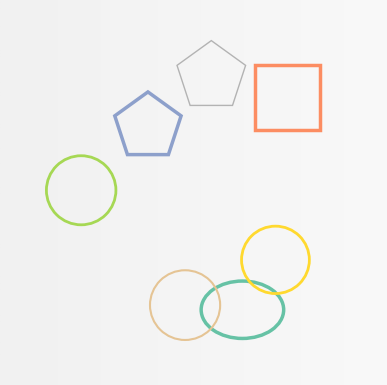[{"shape": "oval", "thickness": 2.5, "radius": 0.53, "center": [0.626, 0.195]}, {"shape": "square", "thickness": 2.5, "radius": 0.42, "center": [0.742, 0.747]}, {"shape": "pentagon", "thickness": 2.5, "radius": 0.45, "center": [0.382, 0.671]}, {"shape": "circle", "thickness": 2, "radius": 0.45, "center": [0.209, 0.506]}, {"shape": "circle", "thickness": 2, "radius": 0.44, "center": [0.711, 0.325]}, {"shape": "circle", "thickness": 1.5, "radius": 0.45, "center": [0.478, 0.207]}, {"shape": "pentagon", "thickness": 1, "radius": 0.47, "center": [0.545, 0.801]}]